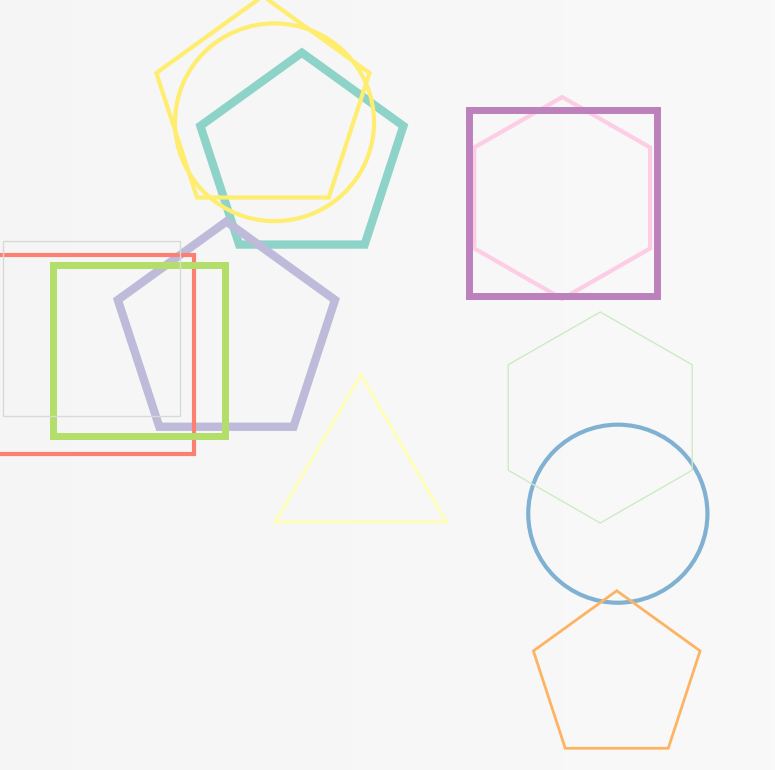[{"shape": "pentagon", "thickness": 3, "radius": 0.69, "center": [0.39, 0.794]}, {"shape": "triangle", "thickness": 1, "radius": 0.64, "center": [0.466, 0.386]}, {"shape": "pentagon", "thickness": 3, "radius": 0.74, "center": [0.292, 0.565]}, {"shape": "square", "thickness": 1.5, "radius": 0.65, "center": [0.121, 0.54]}, {"shape": "circle", "thickness": 1.5, "radius": 0.58, "center": [0.797, 0.333]}, {"shape": "pentagon", "thickness": 1, "radius": 0.57, "center": [0.796, 0.12]}, {"shape": "square", "thickness": 2.5, "radius": 0.55, "center": [0.179, 0.545]}, {"shape": "hexagon", "thickness": 1.5, "radius": 0.66, "center": [0.725, 0.743]}, {"shape": "square", "thickness": 0.5, "radius": 0.57, "center": [0.118, 0.574]}, {"shape": "square", "thickness": 2.5, "radius": 0.61, "center": [0.726, 0.736]}, {"shape": "hexagon", "thickness": 0.5, "radius": 0.69, "center": [0.774, 0.458]}, {"shape": "pentagon", "thickness": 1.5, "radius": 0.72, "center": [0.339, 0.861]}, {"shape": "circle", "thickness": 1.5, "radius": 0.64, "center": [0.354, 0.841]}]